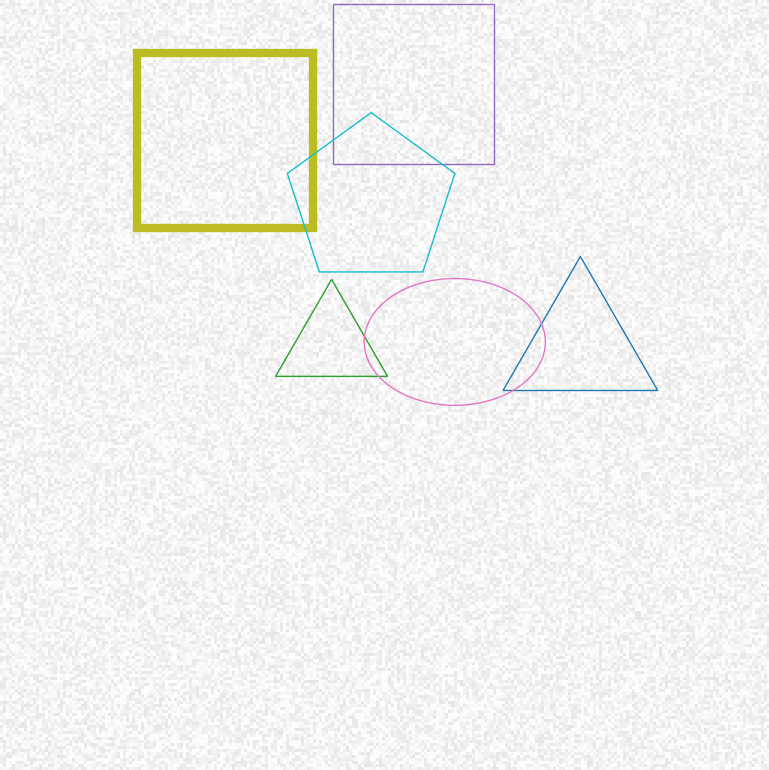[{"shape": "triangle", "thickness": 0.5, "radius": 0.58, "center": [0.754, 0.551]}, {"shape": "triangle", "thickness": 0.5, "radius": 0.42, "center": [0.431, 0.553]}, {"shape": "square", "thickness": 0.5, "radius": 0.52, "center": [0.537, 0.891]}, {"shape": "oval", "thickness": 0.5, "radius": 0.59, "center": [0.591, 0.556]}, {"shape": "square", "thickness": 3, "radius": 0.57, "center": [0.292, 0.818]}, {"shape": "pentagon", "thickness": 0.5, "radius": 0.57, "center": [0.482, 0.739]}]